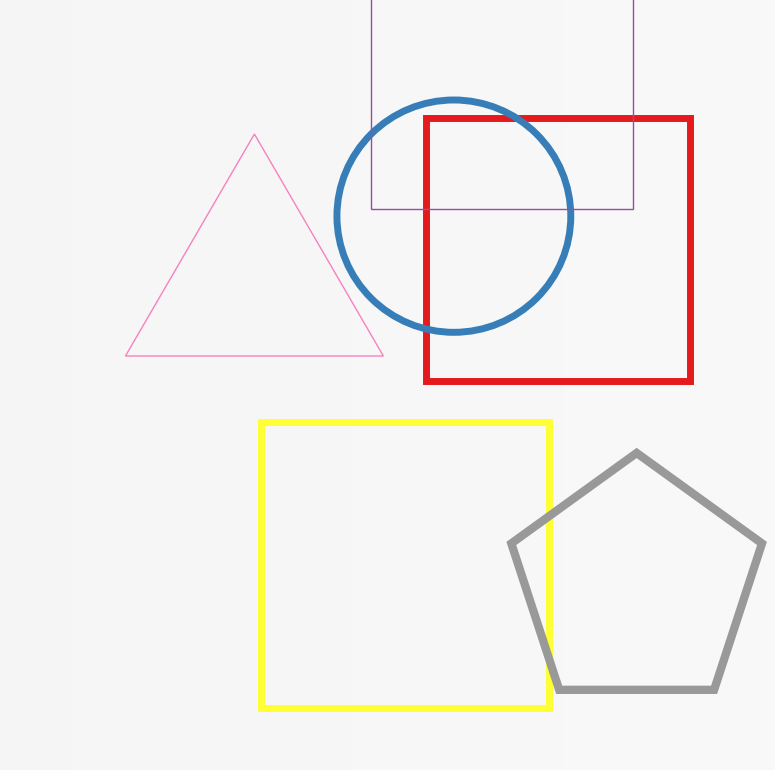[{"shape": "square", "thickness": 2.5, "radius": 0.85, "center": [0.72, 0.676]}, {"shape": "circle", "thickness": 2.5, "radius": 0.75, "center": [0.586, 0.719]}, {"shape": "square", "thickness": 0.5, "radius": 0.85, "center": [0.648, 0.897]}, {"shape": "square", "thickness": 2.5, "radius": 0.93, "center": [0.523, 0.267]}, {"shape": "triangle", "thickness": 0.5, "radius": 0.96, "center": [0.328, 0.634]}, {"shape": "pentagon", "thickness": 3, "radius": 0.85, "center": [0.821, 0.242]}]